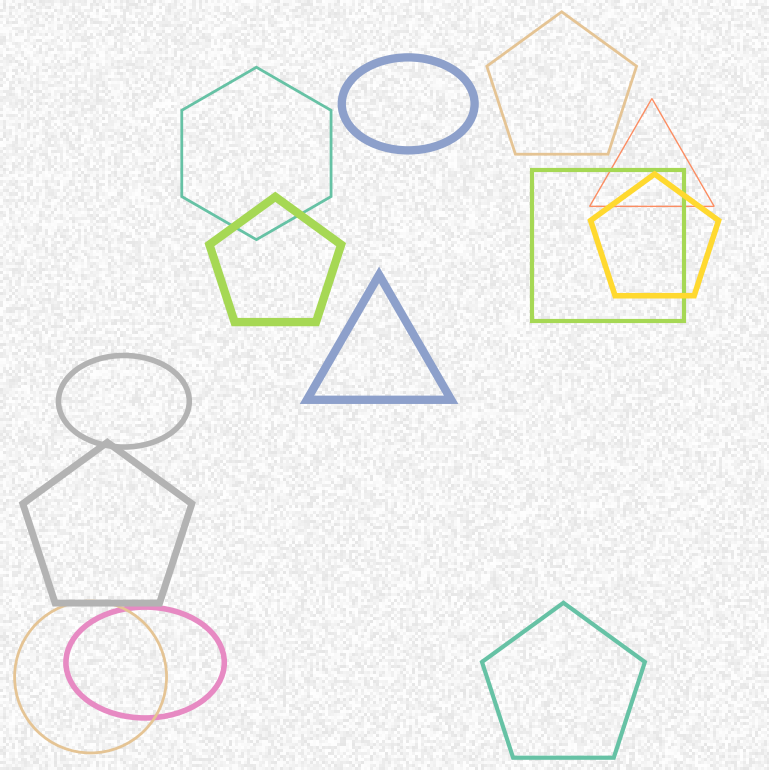[{"shape": "pentagon", "thickness": 1.5, "radius": 0.56, "center": [0.732, 0.106]}, {"shape": "hexagon", "thickness": 1, "radius": 0.56, "center": [0.333, 0.801]}, {"shape": "triangle", "thickness": 0.5, "radius": 0.47, "center": [0.847, 0.779]}, {"shape": "oval", "thickness": 3, "radius": 0.43, "center": [0.53, 0.865]}, {"shape": "triangle", "thickness": 3, "radius": 0.54, "center": [0.492, 0.535]}, {"shape": "oval", "thickness": 2, "radius": 0.51, "center": [0.188, 0.14]}, {"shape": "square", "thickness": 1.5, "radius": 0.49, "center": [0.79, 0.681]}, {"shape": "pentagon", "thickness": 3, "radius": 0.45, "center": [0.358, 0.654]}, {"shape": "pentagon", "thickness": 2, "radius": 0.44, "center": [0.85, 0.687]}, {"shape": "circle", "thickness": 1, "radius": 0.49, "center": [0.118, 0.121]}, {"shape": "pentagon", "thickness": 1, "radius": 0.51, "center": [0.729, 0.882]}, {"shape": "pentagon", "thickness": 2.5, "radius": 0.58, "center": [0.139, 0.31]}, {"shape": "oval", "thickness": 2, "radius": 0.42, "center": [0.161, 0.479]}]